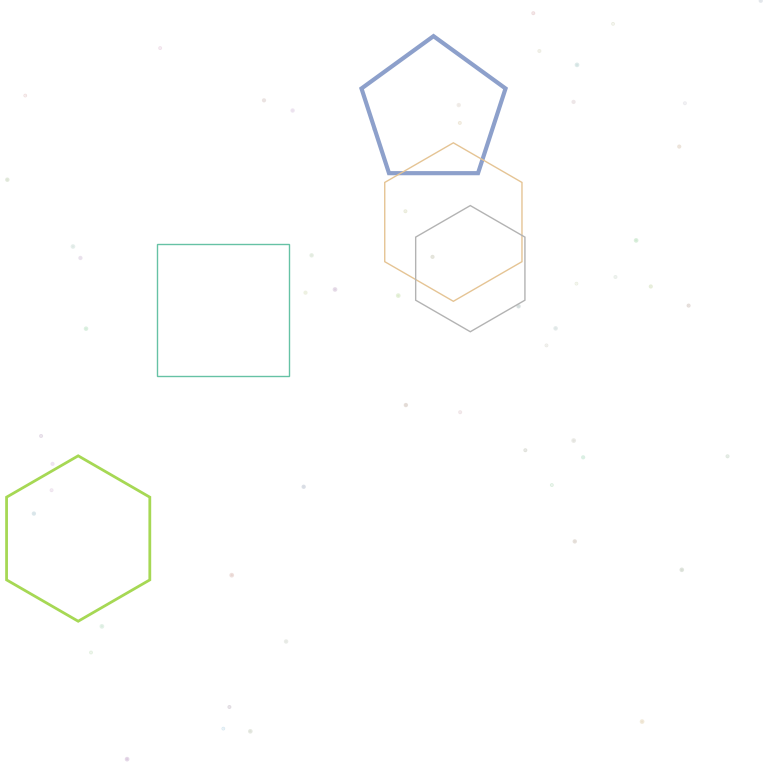[{"shape": "square", "thickness": 0.5, "radius": 0.43, "center": [0.29, 0.597]}, {"shape": "pentagon", "thickness": 1.5, "radius": 0.49, "center": [0.563, 0.855]}, {"shape": "hexagon", "thickness": 1, "radius": 0.54, "center": [0.102, 0.301]}, {"shape": "hexagon", "thickness": 0.5, "radius": 0.51, "center": [0.589, 0.712]}, {"shape": "hexagon", "thickness": 0.5, "radius": 0.41, "center": [0.611, 0.651]}]